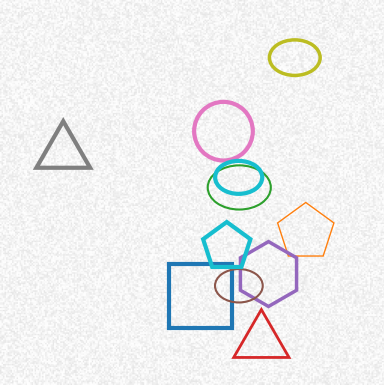[{"shape": "square", "thickness": 3, "radius": 0.41, "center": [0.521, 0.232]}, {"shape": "pentagon", "thickness": 1, "radius": 0.38, "center": [0.794, 0.397]}, {"shape": "oval", "thickness": 1.5, "radius": 0.41, "center": [0.621, 0.513]}, {"shape": "triangle", "thickness": 2, "radius": 0.41, "center": [0.679, 0.113]}, {"shape": "hexagon", "thickness": 2.5, "radius": 0.42, "center": [0.697, 0.288]}, {"shape": "oval", "thickness": 1.5, "radius": 0.31, "center": [0.62, 0.258]}, {"shape": "circle", "thickness": 3, "radius": 0.38, "center": [0.58, 0.659]}, {"shape": "triangle", "thickness": 3, "radius": 0.4, "center": [0.164, 0.605]}, {"shape": "oval", "thickness": 2.5, "radius": 0.33, "center": [0.766, 0.85]}, {"shape": "oval", "thickness": 3, "radius": 0.31, "center": [0.62, 0.539]}, {"shape": "pentagon", "thickness": 3, "radius": 0.32, "center": [0.589, 0.359]}]